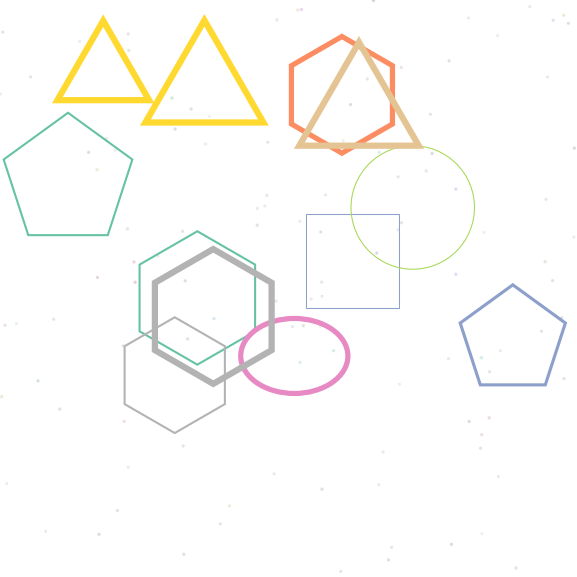[{"shape": "hexagon", "thickness": 1, "radius": 0.58, "center": [0.342, 0.483]}, {"shape": "pentagon", "thickness": 1, "radius": 0.59, "center": [0.118, 0.687]}, {"shape": "hexagon", "thickness": 2.5, "radius": 0.51, "center": [0.592, 0.835]}, {"shape": "square", "thickness": 0.5, "radius": 0.4, "center": [0.61, 0.547]}, {"shape": "pentagon", "thickness": 1.5, "radius": 0.48, "center": [0.888, 0.41]}, {"shape": "oval", "thickness": 2.5, "radius": 0.46, "center": [0.51, 0.383]}, {"shape": "circle", "thickness": 0.5, "radius": 0.53, "center": [0.715, 0.64]}, {"shape": "triangle", "thickness": 3, "radius": 0.59, "center": [0.354, 0.846]}, {"shape": "triangle", "thickness": 3, "radius": 0.46, "center": [0.179, 0.872]}, {"shape": "triangle", "thickness": 3, "radius": 0.6, "center": [0.622, 0.807]}, {"shape": "hexagon", "thickness": 3, "radius": 0.58, "center": [0.369, 0.451]}, {"shape": "hexagon", "thickness": 1, "radius": 0.5, "center": [0.303, 0.35]}]